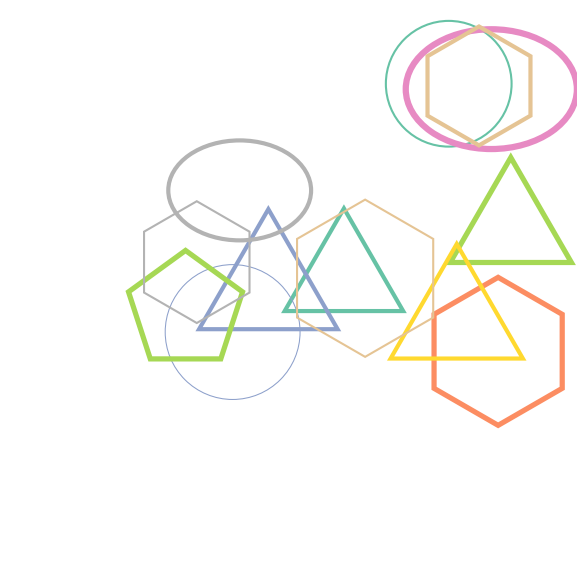[{"shape": "circle", "thickness": 1, "radius": 0.54, "center": [0.777, 0.854]}, {"shape": "triangle", "thickness": 2, "radius": 0.59, "center": [0.596, 0.52]}, {"shape": "hexagon", "thickness": 2.5, "radius": 0.64, "center": [0.863, 0.391]}, {"shape": "circle", "thickness": 0.5, "radius": 0.58, "center": [0.403, 0.424]}, {"shape": "triangle", "thickness": 2, "radius": 0.69, "center": [0.465, 0.498]}, {"shape": "oval", "thickness": 3, "radius": 0.74, "center": [0.851, 0.845]}, {"shape": "triangle", "thickness": 2.5, "radius": 0.61, "center": [0.884, 0.605]}, {"shape": "pentagon", "thickness": 2.5, "radius": 0.52, "center": [0.321, 0.462]}, {"shape": "triangle", "thickness": 2, "radius": 0.66, "center": [0.791, 0.444]}, {"shape": "hexagon", "thickness": 2, "radius": 0.51, "center": [0.829, 0.85]}, {"shape": "hexagon", "thickness": 1, "radius": 0.68, "center": [0.632, 0.517]}, {"shape": "hexagon", "thickness": 1, "radius": 0.53, "center": [0.341, 0.545]}, {"shape": "oval", "thickness": 2, "radius": 0.62, "center": [0.415, 0.669]}]